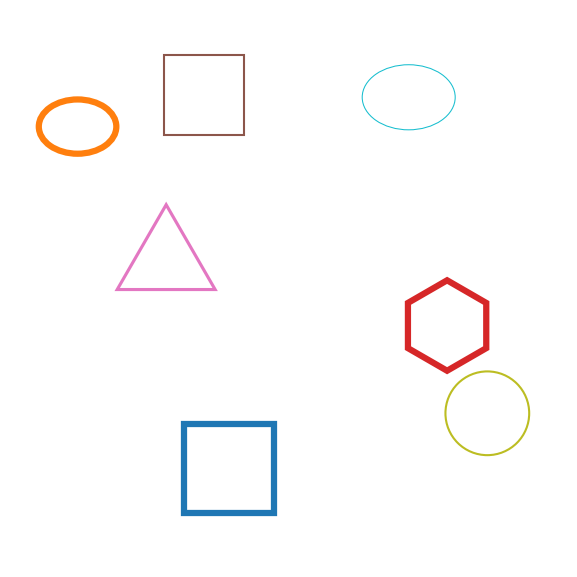[{"shape": "square", "thickness": 3, "radius": 0.39, "center": [0.396, 0.188]}, {"shape": "oval", "thickness": 3, "radius": 0.34, "center": [0.134, 0.78]}, {"shape": "hexagon", "thickness": 3, "radius": 0.39, "center": [0.774, 0.435]}, {"shape": "square", "thickness": 1, "radius": 0.35, "center": [0.353, 0.834]}, {"shape": "triangle", "thickness": 1.5, "radius": 0.49, "center": [0.288, 0.547]}, {"shape": "circle", "thickness": 1, "radius": 0.36, "center": [0.844, 0.283]}, {"shape": "oval", "thickness": 0.5, "radius": 0.4, "center": [0.708, 0.831]}]